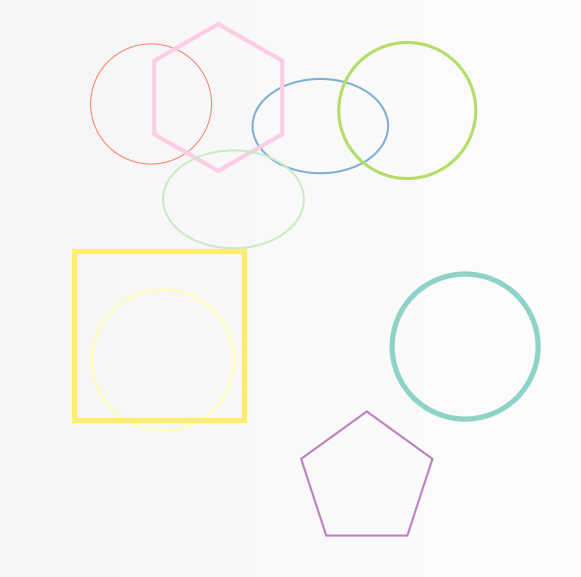[{"shape": "circle", "thickness": 2.5, "radius": 0.63, "center": [0.8, 0.399]}, {"shape": "circle", "thickness": 1, "radius": 0.61, "center": [0.28, 0.375]}, {"shape": "circle", "thickness": 0.5, "radius": 0.52, "center": [0.26, 0.819]}, {"shape": "oval", "thickness": 1, "radius": 0.58, "center": [0.551, 0.781]}, {"shape": "circle", "thickness": 1.5, "radius": 0.59, "center": [0.701, 0.808]}, {"shape": "hexagon", "thickness": 2, "radius": 0.64, "center": [0.375, 0.83]}, {"shape": "pentagon", "thickness": 1, "radius": 0.59, "center": [0.631, 0.168]}, {"shape": "oval", "thickness": 1, "radius": 0.61, "center": [0.402, 0.654]}, {"shape": "square", "thickness": 2.5, "radius": 0.73, "center": [0.273, 0.418]}]